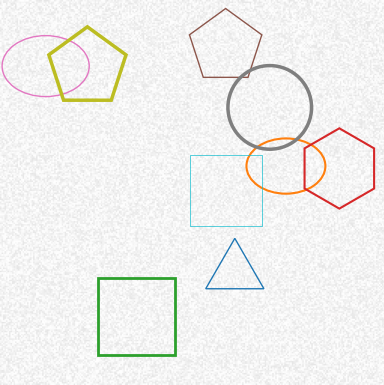[{"shape": "triangle", "thickness": 1, "radius": 0.44, "center": [0.61, 0.294]}, {"shape": "oval", "thickness": 1.5, "radius": 0.51, "center": [0.743, 0.569]}, {"shape": "square", "thickness": 2, "radius": 0.5, "center": [0.354, 0.177]}, {"shape": "hexagon", "thickness": 1.5, "radius": 0.52, "center": [0.881, 0.562]}, {"shape": "pentagon", "thickness": 1, "radius": 0.49, "center": [0.586, 0.879]}, {"shape": "oval", "thickness": 1, "radius": 0.57, "center": [0.119, 0.828]}, {"shape": "circle", "thickness": 2.5, "radius": 0.54, "center": [0.701, 0.721]}, {"shape": "pentagon", "thickness": 2.5, "radius": 0.53, "center": [0.227, 0.825]}, {"shape": "square", "thickness": 0.5, "radius": 0.46, "center": [0.587, 0.506]}]